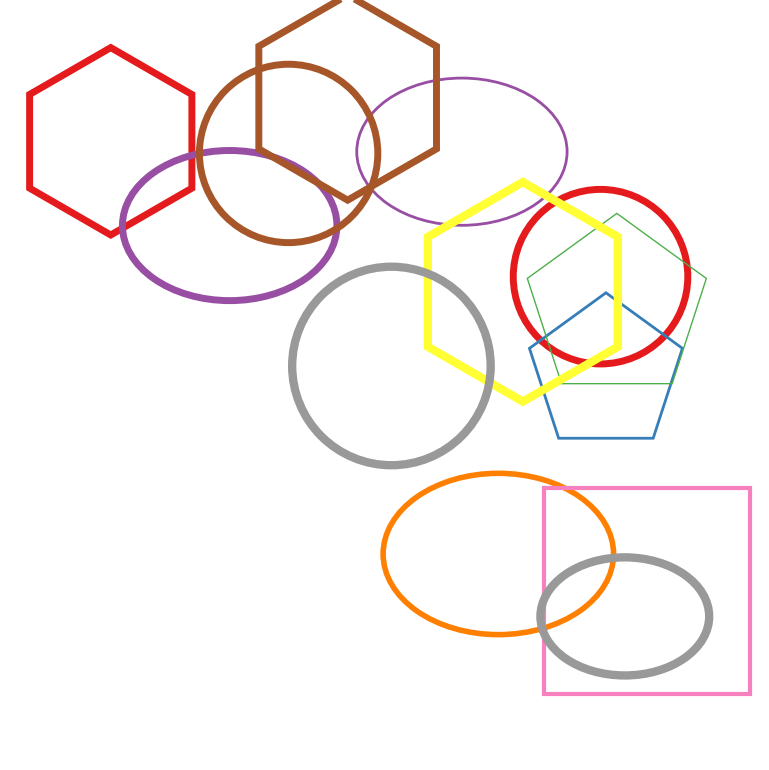[{"shape": "circle", "thickness": 2.5, "radius": 0.57, "center": [0.78, 0.641]}, {"shape": "hexagon", "thickness": 2.5, "radius": 0.61, "center": [0.144, 0.816]}, {"shape": "pentagon", "thickness": 1, "radius": 0.52, "center": [0.787, 0.515]}, {"shape": "pentagon", "thickness": 0.5, "radius": 0.61, "center": [0.801, 0.601]}, {"shape": "oval", "thickness": 2.5, "radius": 0.7, "center": [0.298, 0.707]}, {"shape": "oval", "thickness": 1, "radius": 0.68, "center": [0.6, 0.803]}, {"shape": "oval", "thickness": 2, "radius": 0.75, "center": [0.647, 0.281]}, {"shape": "hexagon", "thickness": 3, "radius": 0.71, "center": [0.679, 0.621]}, {"shape": "circle", "thickness": 2.5, "radius": 0.58, "center": [0.375, 0.801]}, {"shape": "hexagon", "thickness": 2.5, "radius": 0.67, "center": [0.452, 0.873]}, {"shape": "square", "thickness": 1.5, "radius": 0.67, "center": [0.84, 0.233]}, {"shape": "oval", "thickness": 3, "radius": 0.55, "center": [0.811, 0.199]}, {"shape": "circle", "thickness": 3, "radius": 0.64, "center": [0.508, 0.525]}]